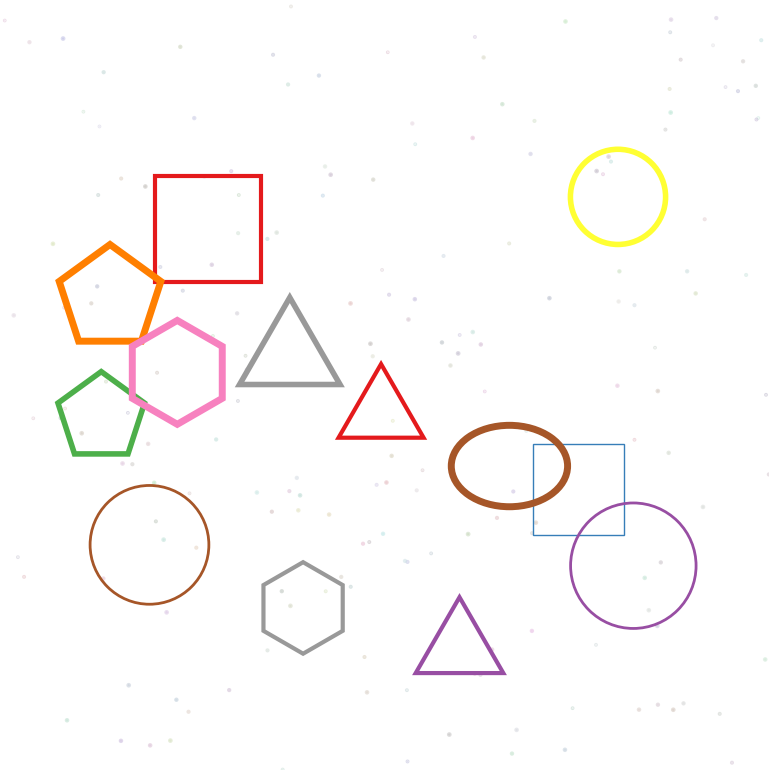[{"shape": "square", "thickness": 1.5, "radius": 0.34, "center": [0.27, 0.703]}, {"shape": "triangle", "thickness": 1.5, "radius": 0.32, "center": [0.495, 0.463]}, {"shape": "square", "thickness": 0.5, "radius": 0.3, "center": [0.751, 0.364]}, {"shape": "pentagon", "thickness": 2, "radius": 0.3, "center": [0.131, 0.458]}, {"shape": "triangle", "thickness": 1.5, "radius": 0.33, "center": [0.597, 0.159]}, {"shape": "circle", "thickness": 1, "radius": 0.41, "center": [0.823, 0.265]}, {"shape": "pentagon", "thickness": 2.5, "radius": 0.35, "center": [0.143, 0.613]}, {"shape": "circle", "thickness": 2, "radius": 0.31, "center": [0.803, 0.744]}, {"shape": "circle", "thickness": 1, "radius": 0.39, "center": [0.194, 0.292]}, {"shape": "oval", "thickness": 2.5, "radius": 0.38, "center": [0.662, 0.395]}, {"shape": "hexagon", "thickness": 2.5, "radius": 0.34, "center": [0.23, 0.516]}, {"shape": "hexagon", "thickness": 1.5, "radius": 0.3, "center": [0.394, 0.21]}, {"shape": "triangle", "thickness": 2, "radius": 0.38, "center": [0.376, 0.538]}]